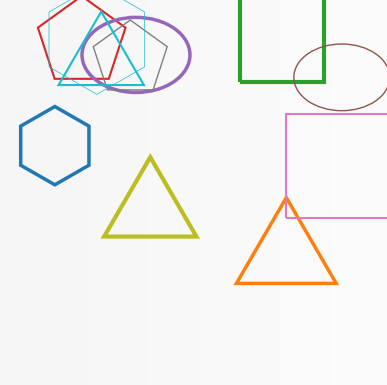[{"shape": "hexagon", "thickness": 2.5, "radius": 0.51, "center": [0.141, 0.622]}, {"shape": "triangle", "thickness": 2.5, "radius": 0.74, "center": [0.739, 0.338]}, {"shape": "square", "thickness": 3, "radius": 0.54, "center": [0.728, 0.895]}, {"shape": "pentagon", "thickness": 1.5, "radius": 0.59, "center": [0.211, 0.891]}, {"shape": "oval", "thickness": 2.5, "radius": 0.7, "center": [0.351, 0.857]}, {"shape": "oval", "thickness": 1, "radius": 0.62, "center": [0.882, 0.799]}, {"shape": "square", "thickness": 1.5, "radius": 0.68, "center": [0.874, 0.569]}, {"shape": "pentagon", "thickness": 1, "radius": 0.5, "center": [0.336, 0.848]}, {"shape": "triangle", "thickness": 3, "radius": 0.69, "center": [0.388, 0.454]}, {"shape": "hexagon", "thickness": 0.5, "radius": 0.71, "center": [0.25, 0.898]}, {"shape": "triangle", "thickness": 1.5, "radius": 0.64, "center": [0.261, 0.843]}]